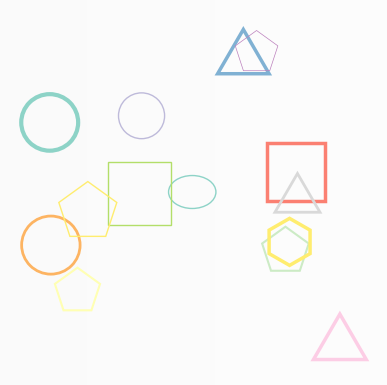[{"shape": "circle", "thickness": 3, "radius": 0.37, "center": [0.128, 0.682]}, {"shape": "oval", "thickness": 1, "radius": 0.31, "center": [0.496, 0.501]}, {"shape": "pentagon", "thickness": 1.5, "radius": 0.31, "center": [0.2, 0.244]}, {"shape": "circle", "thickness": 1, "radius": 0.3, "center": [0.365, 0.699]}, {"shape": "square", "thickness": 2.5, "radius": 0.37, "center": [0.764, 0.554]}, {"shape": "triangle", "thickness": 2.5, "radius": 0.38, "center": [0.628, 0.847]}, {"shape": "circle", "thickness": 2, "radius": 0.38, "center": [0.131, 0.363]}, {"shape": "square", "thickness": 1, "radius": 0.41, "center": [0.36, 0.497]}, {"shape": "triangle", "thickness": 2.5, "radius": 0.39, "center": [0.877, 0.105]}, {"shape": "triangle", "thickness": 2, "radius": 0.34, "center": [0.768, 0.482]}, {"shape": "pentagon", "thickness": 0.5, "radius": 0.29, "center": [0.662, 0.863]}, {"shape": "pentagon", "thickness": 1.5, "radius": 0.32, "center": [0.737, 0.348]}, {"shape": "pentagon", "thickness": 1, "radius": 0.39, "center": [0.227, 0.45]}, {"shape": "hexagon", "thickness": 2.5, "radius": 0.31, "center": [0.747, 0.372]}]